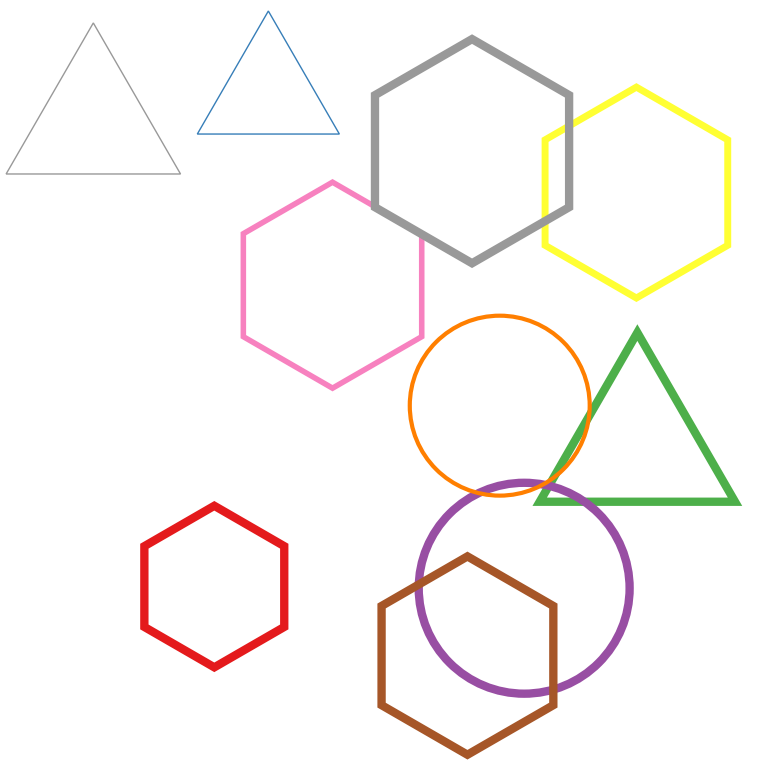[{"shape": "hexagon", "thickness": 3, "radius": 0.52, "center": [0.278, 0.238]}, {"shape": "triangle", "thickness": 0.5, "radius": 0.53, "center": [0.349, 0.879]}, {"shape": "triangle", "thickness": 3, "radius": 0.73, "center": [0.828, 0.422]}, {"shape": "circle", "thickness": 3, "radius": 0.68, "center": [0.681, 0.236]}, {"shape": "circle", "thickness": 1.5, "radius": 0.58, "center": [0.649, 0.473]}, {"shape": "hexagon", "thickness": 2.5, "radius": 0.68, "center": [0.827, 0.75]}, {"shape": "hexagon", "thickness": 3, "radius": 0.64, "center": [0.607, 0.149]}, {"shape": "hexagon", "thickness": 2, "radius": 0.67, "center": [0.432, 0.63]}, {"shape": "triangle", "thickness": 0.5, "radius": 0.65, "center": [0.121, 0.839]}, {"shape": "hexagon", "thickness": 3, "radius": 0.73, "center": [0.613, 0.804]}]